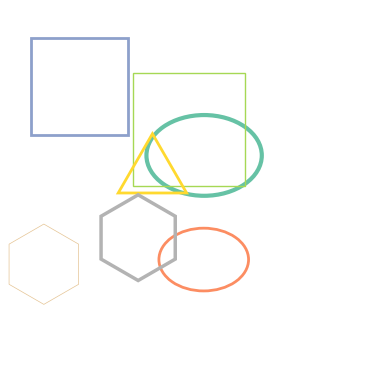[{"shape": "oval", "thickness": 3, "radius": 0.75, "center": [0.53, 0.596]}, {"shape": "oval", "thickness": 2, "radius": 0.58, "center": [0.529, 0.326]}, {"shape": "square", "thickness": 2, "radius": 0.63, "center": [0.206, 0.775]}, {"shape": "square", "thickness": 1, "radius": 0.73, "center": [0.49, 0.664]}, {"shape": "triangle", "thickness": 2, "radius": 0.51, "center": [0.396, 0.55]}, {"shape": "hexagon", "thickness": 0.5, "radius": 0.52, "center": [0.114, 0.314]}, {"shape": "hexagon", "thickness": 2.5, "radius": 0.56, "center": [0.359, 0.383]}]